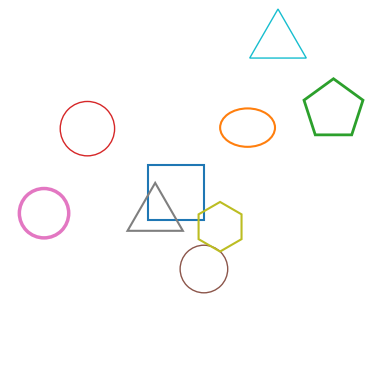[{"shape": "square", "thickness": 1.5, "radius": 0.36, "center": [0.457, 0.5]}, {"shape": "oval", "thickness": 1.5, "radius": 0.36, "center": [0.643, 0.669]}, {"shape": "pentagon", "thickness": 2, "radius": 0.4, "center": [0.866, 0.715]}, {"shape": "circle", "thickness": 1, "radius": 0.35, "center": [0.227, 0.666]}, {"shape": "circle", "thickness": 1, "radius": 0.31, "center": [0.53, 0.301]}, {"shape": "circle", "thickness": 2.5, "radius": 0.32, "center": [0.114, 0.446]}, {"shape": "triangle", "thickness": 1.5, "radius": 0.41, "center": [0.403, 0.442]}, {"shape": "hexagon", "thickness": 1.5, "radius": 0.32, "center": [0.572, 0.411]}, {"shape": "triangle", "thickness": 1, "radius": 0.42, "center": [0.722, 0.892]}]